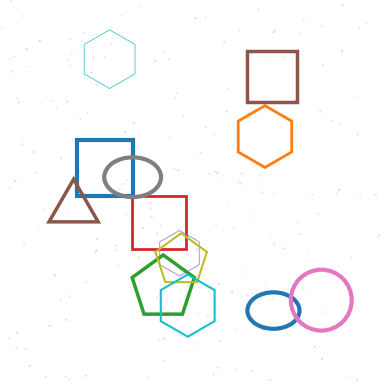[{"shape": "oval", "thickness": 3, "radius": 0.34, "center": [0.71, 0.193]}, {"shape": "square", "thickness": 3, "radius": 0.36, "center": [0.272, 0.564]}, {"shape": "hexagon", "thickness": 2, "radius": 0.4, "center": [0.688, 0.645]}, {"shape": "pentagon", "thickness": 2.5, "radius": 0.42, "center": [0.424, 0.253]}, {"shape": "square", "thickness": 2, "radius": 0.35, "center": [0.413, 0.422]}, {"shape": "hexagon", "thickness": 0.5, "radius": 0.3, "center": [0.466, 0.342]}, {"shape": "triangle", "thickness": 2.5, "radius": 0.37, "center": [0.191, 0.461]}, {"shape": "square", "thickness": 2.5, "radius": 0.33, "center": [0.707, 0.801]}, {"shape": "circle", "thickness": 3, "radius": 0.4, "center": [0.835, 0.22]}, {"shape": "oval", "thickness": 3, "radius": 0.37, "center": [0.345, 0.54]}, {"shape": "pentagon", "thickness": 1.5, "radius": 0.35, "center": [0.471, 0.324]}, {"shape": "hexagon", "thickness": 0.5, "radius": 0.38, "center": [0.285, 0.846]}, {"shape": "hexagon", "thickness": 1.5, "radius": 0.4, "center": [0.488, 0.206]}]